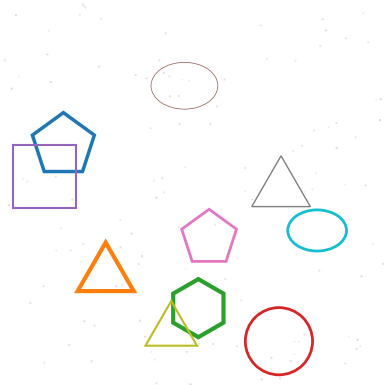[{"shape": "pentagon", "thickness": 2.5, "radius": 0.42, "center": [0.165, 0.623]}, {"shape": "triangle", "thickness": 3, "radius": 0.42, "center": [0.274, 0.286]}, {"shape": "hexagon", "thickness": 3, "radius": 0.38, "center": [0.515, 0.2]}, {"shape": "circle", "thickness": 2, "radius": 0.44, "center": [0.724, 0.114]}, {"shape": "square", "thickness": 1.5, "radius": 0.41, "center": [0.115, 0.541]}, {"shape": "oval", "thickness": 0.5, "radius": 0.43, "center": [0.479, 0.777]}, {"shape": "pentagon", "thickness": 2, "radius": 0.37, "center": [0.543, 0.382]}, {"shape": "triangle", "thickness": 1, "radius": 0.44, "center": [0.73, 0.507]}, {"shape": "triangle", "thickness": 1.5, "radius": 0.39, "center": [0.445, 0.141]}, {"shape": "oval", "thickness": 2, "radius": 0.38, "center": [0.824, 0.401]}]